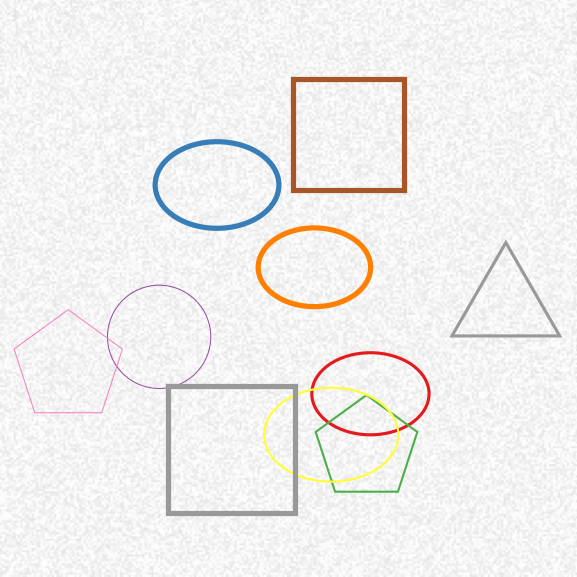[{"shape": "oval", "thickness": 1.5, "radius": 0.51, "center": [0.641, 0.317]}, {"shape": "oval", "thickness": 2.5, "radius": 0.54, "center": [0.376, 0.679]}, {"shape": "pentagon", "thickness": 1, "radius": 0.46, "center": [0.635, 0.223]}, {"shape": "circle", "thickness": 0.5, "radius": 0.45, "center": [0.276, 0.416]}, {"shape": "oval", "thickness": 2.5, "radius": 0.49, "center": [0.544, 0.536]}, {"shape": "oval", "thickness": 1, "radius": 0.58, "center": [0.574, 0.246]}, {"shape": "square", "thickness": 2.5, "radius": 0.48, "center": [0.603, 0.766]}, {"shape": "pentagon", "thickness": 0.5, "radius": 0.49, "center": [0.118, 0.364]}, {"shape": "triangle", "thickness": 1.5, "radius": 0.54, "center": [0.876, 0.471]}, {"shape": "square", "thickness": 2.5, "radius": 0.55, "center": [0.401, 0.221]}]